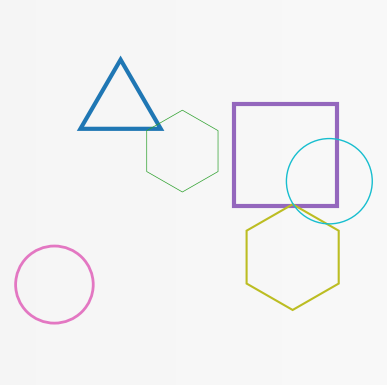[{"shape": "triangle", "thickness": 3, "radius": 0.6, "center": [0.311, 0.725]}, {"shape": "hexagon", "thickness": 0.5, "radius": 0.53, "center": [0.471, 0.608]}, {"shape": "square", "thickness": 3, "radius": 0.66, "center": [0.737, 0.598]}, {"shape": "circle", "thickness": 2, "radius": 0.5, "center": [0.14, 0.261]}, {"shape": "hexagon", "thickness": 1.5, "radius": 0.69, "center": [0.755, 0.332]}, {"shape": "circle", "thickness": 1, "radius": 0.55, "center": [0.85, 0.529]}]